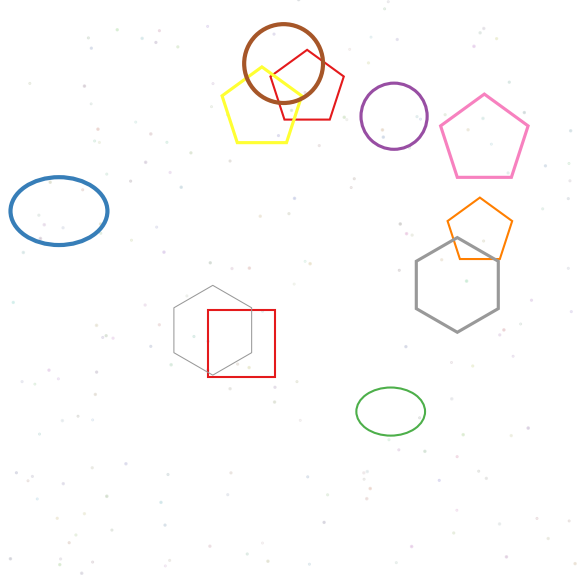[{"shape": "pentagon", "thickness": 1, "radius": 0.33, "center": [0.532, 0.846]}, {"shape": "square", "thickness": 1, "radius": 0.29, "center": [0.418, 0.404]}, {"shape": "oval", "thickness": 2, "radius": 0.42, "center": [0.102, 0.634]}, {"shape": "oval", "thickness": 1, "radius": 0.3, "center": [0.677, 0.286]}, {"shape": "circle", "thickness": 1.5, "radius": 0.29, "center": [0.682, 0.798]}, {"shape": "pentagon", "thickness": 1, "radius": 0.29, "center": [0.831, 0.598]}, {"shape": "pentagon", "thickness": 1.5, "radius": 0.36, "center": [0.453, 0.811]}, {"shape": "circle", "thickness": 2, "radius": 0.34, "center": [0.491, 0.889]}, {"shape": "pentagon", "thickness": 1.5, "radius": 0.4, "center": [0.839, 0.757]}, {"shape": "hexagon", "thickness": 0.5, "radius": 0.39, "center": [0.368, 0.427]}, {"shape": "hexagon", "thickness": 1.5, "radius": 0.41, "center": [0.792, 0.506]}]